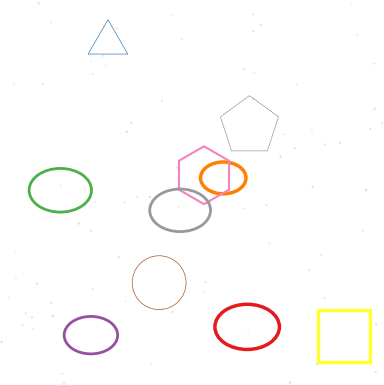[{"shape": "oval", "thickness": 2.5, "radius": 0.42, "center": [0.642, 0.151]}, {"shape": "triangle", "thickness": 0.5, "radius": 0.3, "center": [0.28, 0.889]}, {"shape": "oval", "thickness": 2, "radius": 0.41, "center": [0.157, 0.506]}, {"shape": "oval", "thickness": 2, "radius": 0.35, "center": [0.236, 0.129]}, {"shape": "oval", "thickness": 2.5, "radius": 0.3, "center": [0.58, 0.538]}, {"shape": "square", "thickness": 2.5, "radius": 0.34, "center": [0.893, 0.127]}, {"shape": "circle", "thickness": 0.5, "radius": 0.35, "center": [0.413, 0.266]}, {"shape": "hexagon", "thickness": 1.5, "radius": 0.38, "center": [0.53, 0.545]}, {"shape": "pentagon", "thickness": 0.5, "radius": 0.4, "center": [0.648, 0.672]}, {"shape": "oval", "thickness": 2, "radius": 0.39, "center": [0.468, 0.454]}]